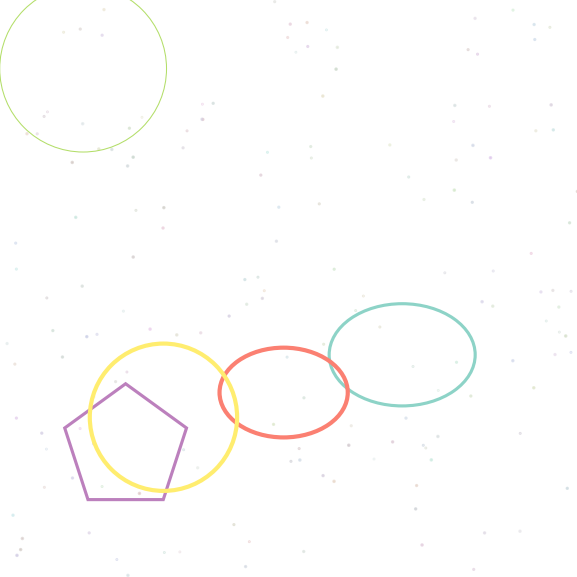[{"shape": "oval", "thickness": 1.5, "radius": 0.63, "center": [0.696, 0.385]}, {"shape": "oval", "thickness": 2, "radius": 0.56, "center": [0.491, 0.319]}, {"shape": "circle", "thickness": 0.5, "radius": 0.72, "center": [0.144, 0.88]}, {"shape": "pentagon", "thickness": 1.5, "radius": 0.55, "center": [0.218, 0.224]}, {"shape": "circle", "thickness": 2, "radius": 0.64, "center": [0.283, 0.277]}]